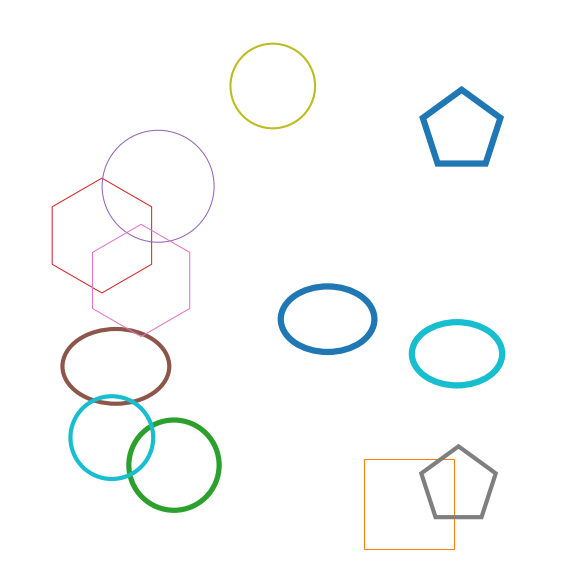[{"shape": "oval", "thickness": 3, "radius": 0.41, "center": [0.567, 0.446]}, {"shape": "pentagon", "thickness": 3, "radius": 0.35, "center": [0.799, 0.773]}, {"shape": "square", "thickness": 0.5, "radius": 0.39, "center": [0.708, 0.126]}, {"shape": "circle", "thickness": 2.5, "radius": 0.39, "center": [0.301, 0.194]}, {"shape": "hexagon", "thickness": 0.5, "radius": 0.5, "center": [0.176, 0.591]}, {"shape": "circle", "thickness": 0.5, "radius": 0.48, "center": [0.274, 0.677]}, {"shape": "oval", "thickness": 2, "radius": 0.46, "center": [0.201, 0.365]}, {"shape": "hexagon", "thickness": 0.5, "radius": 0.49, "center": [0.244, 0.514]}, {"shape": "pentagon", "thickness": 2, "radius": 0.34, "center": [0.794, 0.158]}, {"shape": "circle", "thickness": 1, "radius": 0.37, "center": [0.472, 0.85]}, {"shape": "circle", "thickness": 2, "radius": 0.36, "center": [0.194, 0.241]}, {"shape": "oval", "thickness": 3, "radius": 0.39, "center": [0.791, 0.387]}]